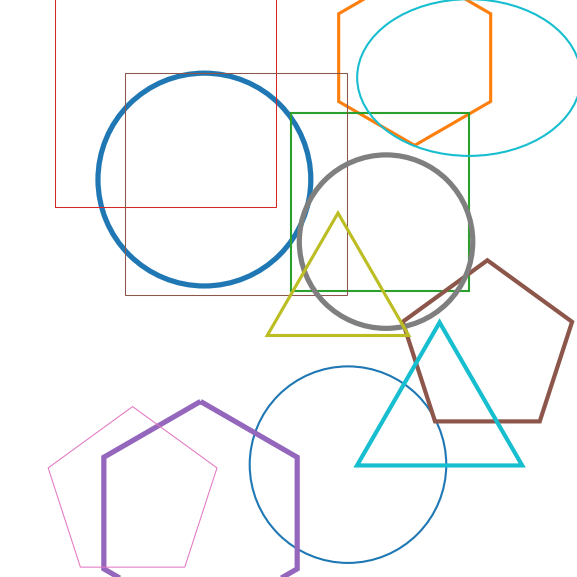[{"shape": "circle", "thickness": 1, "radius": 0.85, "center": [0.603, 0.195]}, {"shape": "circle", "thickness": 2.5, "radius": 0.92, "center": [0.354, 0.688]}, {"shape": "hexagon", "thickness": 1.5, "radius": 0.76, "center": [0.718, 0.899]}, {"shape": "square", "thickness": 1, "radius": 0.77, "center": [0.658, 0.65]}, {"shape": "square", "thickness": 0.5, "radius": 0.95, "center": [0.287, 0.832]}, {"shape": "hexagon", "thickness": 2.5, "radius": 0.97, "center": [0.347, 0.111]}, {"shape": "square", "thickness": 0.5, "radius": 0.96, "center": [0.409, 0.681]}, {"shape": "pentagon", "thickness": 2, "radius": 0.77, "center": [0.844, 0.394]}, {"shape": "pentagon", "thickness": 0.5, "radius": 0.77, "center": [0.23, 0.141]}, {"shape": "circle", "thickness": 2.5, "radius": 0.75, "center": [0.668, 0.581]}, {"shape": "triangle", "thickness": 1.5, "radius": 0.71, "center": [0.585, 0.489]}, {"shape": "triangle", "thickness": 2, "radius": 0.83, "center": [0.761, 0.276]}, {"shape": "oval", "thickness": 1, "radius": 0.97, "center": [0.812, 0.865]}]